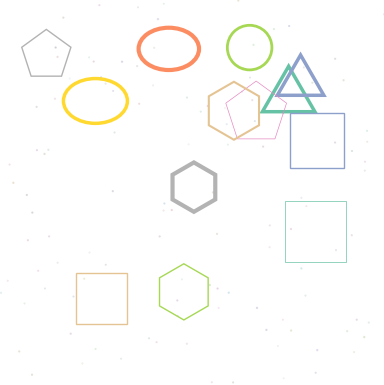[{"shape": "square", "thickness": 0.5, "radius": 0.39, "center": [0.819, 0.399]}, {"shape": "triangle", "thickness": 2.5, "radius": 0.39, "center": [0.75, 0.749]}, {"shape": "oval", "thickness": 3, "radius": 0.39, "center": [0.439, 0.873]}, {"shape": "triangle", "thickness": 2.5, "radius": 0.35, "center": [0.781, 0.787]}, {"shape": "square", "thickness": 1, "radius": 0.35, "center": [0.823, 0.635]}, {"shape": "pentagon", "thickness": 0.5, "radius": 0.41, "center": [0.665, 0.706]}, {"shape": "circle", "thickness": 2, "radius": 0.29, "center": [0.648, 0.876]}, {"shape": "hexagon", "thickness": 1, "radius": 0.36, "center": [0.477, 0.242]}, {"shape": "oval", "thickness": 2.5, "radius": 0.42, "center": [0.248, 0.738]}, {"shape": "square", "thickness": 1, "radius": 0.33, "center": [0.263, 0.225]}, {"shape": "hexagon", "thickness": 1.5, "radius": 0.38, "center": [0.608, 0.712]}, {"shape": "hexagon", "thickness": 3, "radius": 0.32, "center": [0.504, 0.514]}, {"shape": "pentagon", "thickness": 1, "radius": 0.34, "center": [0.12, 0.856]}]